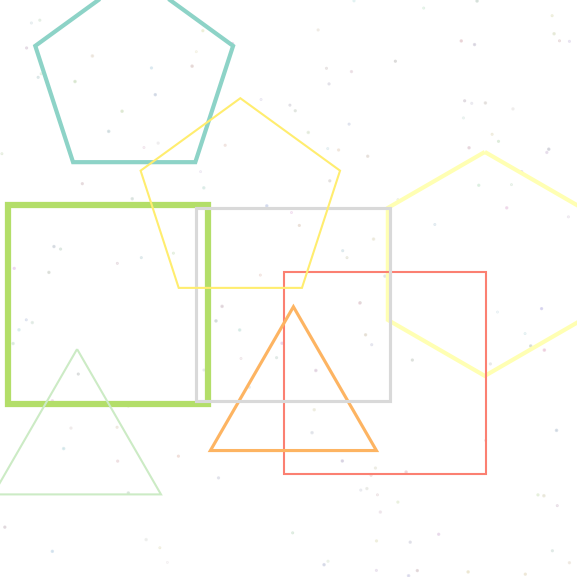[{"shape": "pentagon", "thickness": 2, "radius": 0.9, "center": [0.232, 0.864]}, {"shape": "hexagon", "thickness": 2, "radius": 0.97, "center": [0.84, 0.542]}, {"shape": "square", "thickness": 1, "radius": 0.87, "center": [0.667, 0.353]}, {"shape": "triangle", "thickness": 1.5, "radius": 0.83, "center": [0.508, 0.302]}, {"shape": "square", "thickness": 3, "radius": 0.87, "center": [0.187, 0.472]}, {"shape": "square", "thickness": 1.5, "radius": 0.84, "center": [0.507, 0.472]}, {"shape": "triangle", "thickness": 1, "radius": 0.84, "center": [0.133, 0.227]}, {"shape": "pentagon", "thickness": 1, "radius": 0.91, "center": [0.416, 0.648]}]